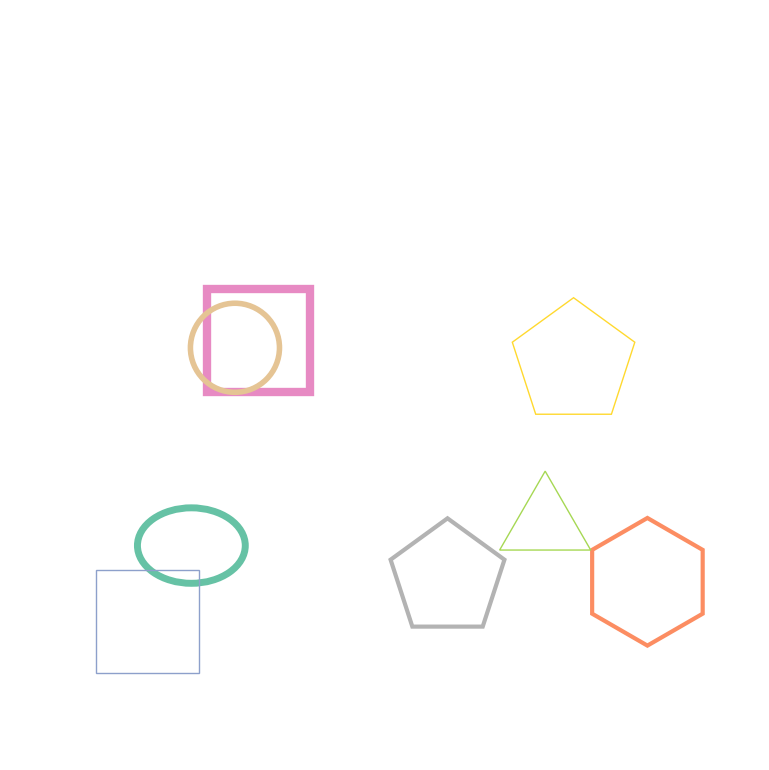[{"shape": "oval", "thickness": 2.5, "radius": 0.35, "center": [0.249, 0.291]}, {"shape": "hexagon", "thickness": 1.5, "radius": 0.41, "center": [0.841, 0.244]}, {"shape": "square", "thickness": 0.5, "radius": 0.34, "center": [0.192, 0.193]}, {"shape": "square", "thickness": 3, "radius": 0.33, "center": [0.336, 0.557]}, {"shape": "triangle", "thickness": 0.5, "radius": 0.34, "center": [0.708, 0.32]}, {"shape": "pentagon", "thickness": 0.5, "radius": 0.42, "center": [0.745, 0.53]}, {"shape": "circle", "thickness": 2, "radius": 0.29, "center": [0.305, 0.548]}, {"shape": "pentagon", "thickness": 1.5, "radius": 0.39, "center": [0.581, 0.249]}]